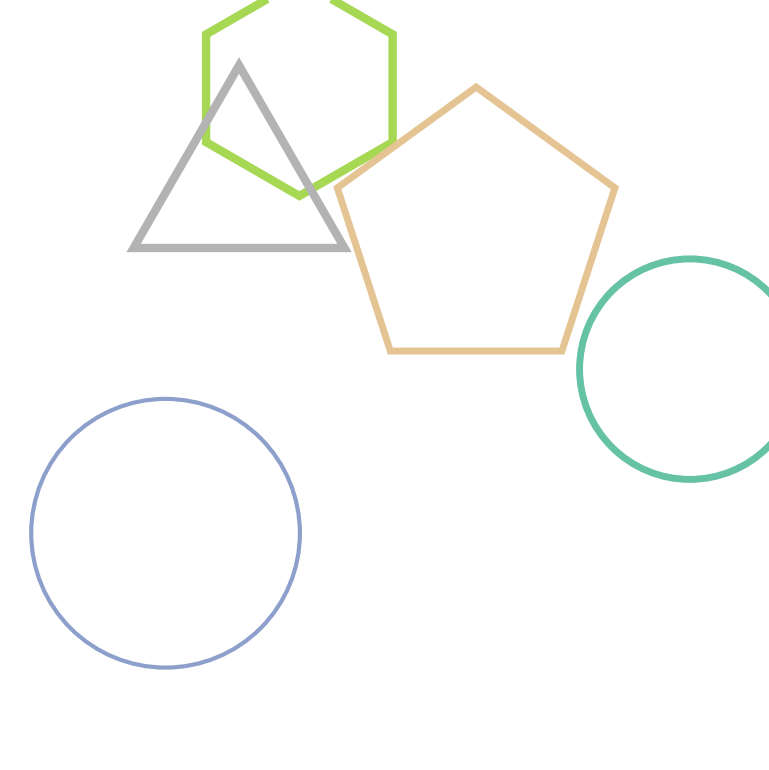[{"shape": "circle", "thickness": 2.5, "radius": 0.72, "center": [0.896, 0.521]}, {"shape": "circle", "thickness": 1.5, "radius": 0.87, "center": [0.215, 0.307]}, {"shape": "hexagon", "thickness": 3, "radius": 0.7, "center": [0.389, 0.885]}, {"shape": "pentagon", "thickness": 2.5, "radius": 0.95, "center": [0.618, 0.697]}, {"shape": "triangle", "thickness": 3, "radius": 0.79, "center": [0.31, 0.757]}]